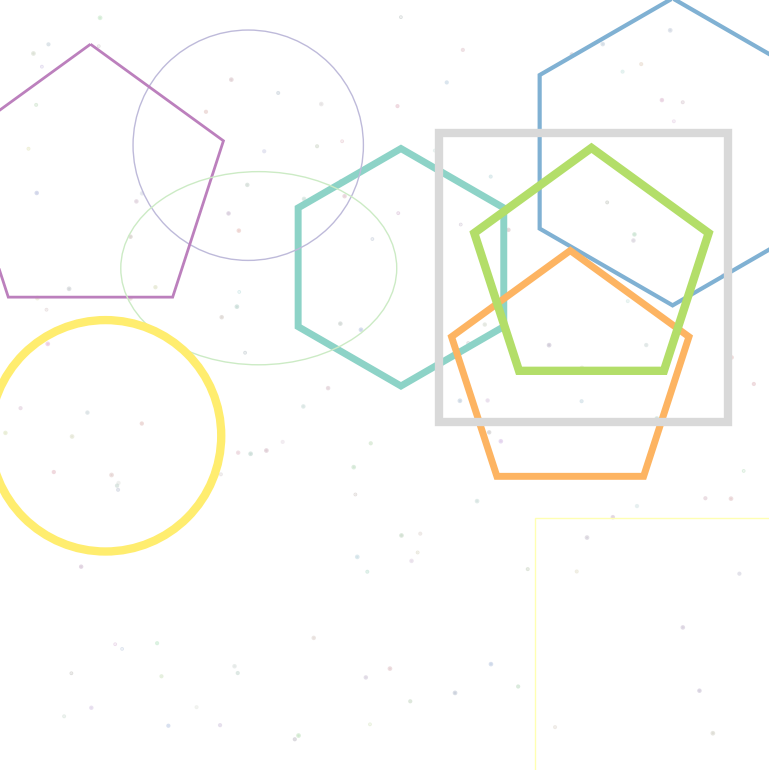[{"shape": "hexagon", "thickness": 2.5, "radius": 0.77, "center": [0.521, 0.653]}, {"shape": "square", "thickness": 0.5, "radius": 0.82, "center": [0.859, 0.163]}, {"shape": "circle", "thickness": 0.5, "radius": 0.75, "center": [0.322, 0.811]}, {"shape": "hexagon", "thickness": 1.5, "radius": 1.0, "center": [0.874, 0.803]}, {"shape": "pentagon", "thickness": 2.5, "radius": 0.81, "center": [0.741, 0.513]}, {"shape": "pentagon", "thickness": 3, "radius": 0.8, "center": [0.768, 0.648]}, {"shape": "square", "thickness": 3, "radius": 0.94, "center": [0.758, 0.64]}, {"shape": "pentagon", "thickness": 1, "radius": 0.91, "center": [0.117, 0.761]}, {"shape": "oval", "thickness": 0.5, "radius": 0.9, "center": [0.336, 0.652]}, {"shape": "circle", "thickness": 3, "radius": 0.75, "center": [0.137, 0.434]}]